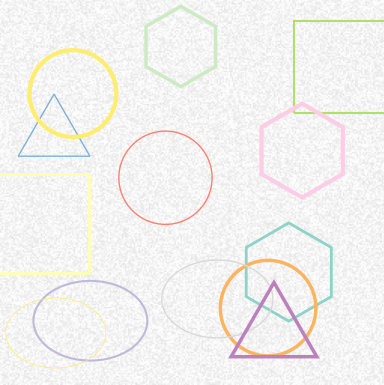[{"shape": "hexagon", "thickness": 2, "radius": 0.64, "center": [0.75, 0.293]}, {"shape": "square", "thickness": 2, "radius": 0.64, "center": [0.102, 0.419]}, {"shape": "oval", "thickness": 1.5, "radius": 0.74, "center": [0.235, 0.167]}, {"shape": "circle", "thickness": 1, "radius": 0.61, "center": [0.43, 0.538]}, {"shape": "triangle", "thickness": 1, "radius": 0.54, "center": [0.14, 0.648]}, {"shape": "circle", "thickness": 2.5, "radius": 0.62, "center": [0.696, 0.2]}, {"shape": "square", "thickness": 1.5, "radius": 0.6, "center": [0.884, 0.825]}, {"shape": "hexagon", "thickness": 3, "radius": 0.61, "center": [0.785, 0.609]}, {"shape": "oval", "thickness": 1, "radius": 0.72, "center": [0.564, 0.223]}, {"shape": "triangle", "thickness": 2.5, "radius": 0.64, "center": [0.712, 0.138]}, {"shape": "hexagon", "thickness": 2.5, "radius": 0.52, "center": [0.47, 0.879]}, {"shape": "circle", "thickness": 3, "radius": 0.56, "center": [0.189, 0.757]}, {"shape": "oval", "thickness": 0.5, "radius": 0.65, "center": [0.145, 0.135]}]